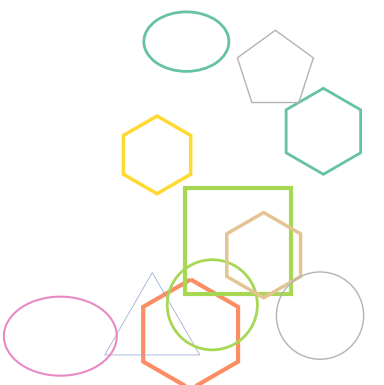[{"shape": "oval", "thickness": 2, "radius": 0.55, "center": [0.484, 0.892]}, {"shape": "hexagon", "thickness": 2, "radius": 0.56, "center": [0.84, 0.659]}, {"shape": "hexagon", "thickness": 3, "radius": 0.71, "center": [0.495, 0.132]}, {"shape": "triangle", "thickness": 0.5, "radius": 0.71, "center": [0.396, 0.149]}, {"shape": "oval", "thickness": 1.5, "radius": 0.73, "center": [0.157, 0.127]}, {"shape": "circle", "thickness": 2, "radius": 0.59, "center": [0.551, 0.208]}, {"shape": "square", "thickness": 3, "radius": 0.69, "center": [0.619, 0.373]}, {"shape": "hexagon", "thickness": 2.5, "radius": 0.5, "center": [0.408, 0.598]}, {"shape": "hexagon", "thickness": 2.5, "radius": 0.55, "center": [0.685, 0.337]}, {"shape": "pentagon", "thickness": 1, "radius": 0.52, "center": [0.715, 0.818]}, {"shape": "circle", "thickness": 1, "radius": 0.57, "center": [0.831, 0.18]}]